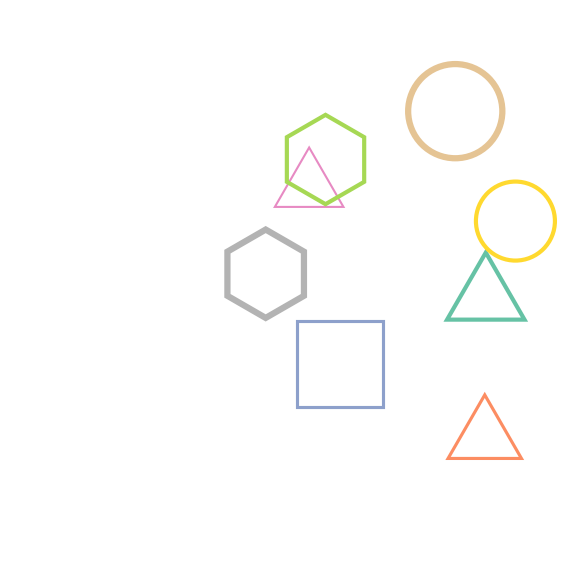[{"shape": "triangle", "thickness": 2, "radius": 0.39, "center": [0.841, 0.484]}, {"shape": "triangle", "thickness": 1.5, "radius": 0.37, "center": [0.839, 0.242]}, {"shape": "square", "thickness": 1.5, "radius": 0.37, "center": [0.588, 0.369]}, {"shape": "triangle", "thickness": 1, "radius": 0.34, "center": [0.535, 0.675]}, {"shape": "hexagon", "thickness": 2, "radius": 0.39, "center": [0.564, 0.723]}, {"shape": "circle", "thickness": 2, "radius": 0.34, "center": [0.893, 0.616]}, {"shape": "circle", "thickness": 3, "radius": 0.41, "center": [0.788, 0.807]}, {"shape": "hexagon", "thickness": 3, "radius": 0.38, "center": [0.46, 0.525]}]